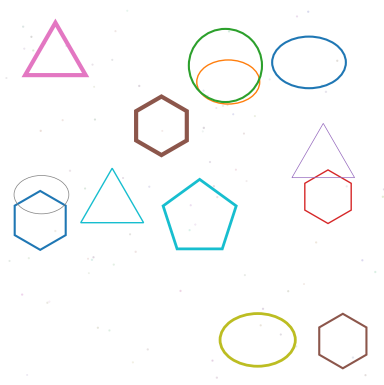[{"shape": "oval", "thickness": 1.5, "radius": 0.48, "center": [0.803, 0.838]}, {"shape": "hexagon", "thickness": 1.5, "radius": 0.38, "center": [0.104, 0.428]}, {"shape": "oval", "thickness": 1, "radius": 0.41, "center": [0.593, 0.787]}, {"shape": "circle", "thickness": 1.5, "radius": 0.47, "center": [0.585, 0.83]}, {"shape": "hexagon", "thickness": 1, "radius": 0.35, "center": [0.852, 0.489]}, {"shape": "triangle", "thickness": 0.5, "radius": 0.47, "center": [0.84, 0.586]}, {"shape": "hexagon", "thickness": 3, "radius": 0.38, "center": [0.419, 0.673]}, {"shape": "hexagon", "thickness": 1.5, "radius": 0.35, "center": [0.89, 0.114]}, {"shape": "triangle", "thickness": 3, "radius": 0.45, "center": [0.144, 0.85]}, {"shape": "oval", "thickness": 0.5, "radius": 0.36, "center": [0.108, 0.494]}, {"shape": "oval", "thickness": 2, "radius": 0.49, "center": [0.669, 0.117]}, {"shape": "triangle", "thickness": 1, "radius": 0.47, "center": [0.291, 0.469]}, {"shape": "pentagon", "thickness": 2, "radius": 0.5, "center": [0.519, 0.434]}]